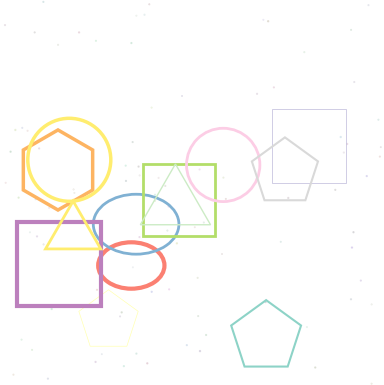[{"shape": "pentagon", "thickness": 1.5, "radius": 0.48, "center": [0.691, 0.125]}, {"shape": "pentagon", "thickness": 0.5, "radius": 0.41, "center": [0.282, 0.166]}, {"shape": "square", "thickness": 0.5, "radius": 0.48, "center": [0.803, 0.622]}, {"shape": "oval", "thickness": 3, "radius": 0.43, "center": [0.341, 0.31]}, {"shape": "oval", "thickness": 2, "radius": 0.56, "center": [0.354, 0.418]}, {"shape": "hexagon", "thickness": 2.5, "radius": 0.52, "center": [0.151, 0.558]}, {"shape": "square", "thickness": 2, "radius": 0.47, "center": [0.465, 0.481]}, {"shape": "circle", "thickness": 2, "radius": 0.48, "center": [0.58, 0.572]}, {"shape": "pentagon", "thickness": 1.5, "radius": 0.45, "center": [0.74, 0.553]}, {"shape": "square", "thickness": 3, "radius": 0.54, "center": [0.152, 0.314]}, {"shape": "triangle", "thickness": 1, "radius": 0.53, "center": [0.456, 0.469]}, {"shape": "triangle", "thickness": 2, "radius": 0.41, "center": [0.19, 0.395]}, {"shape": "circle", "thickness": 2.5, "radius": 0.54, "center": [0.18, 0.585]}]